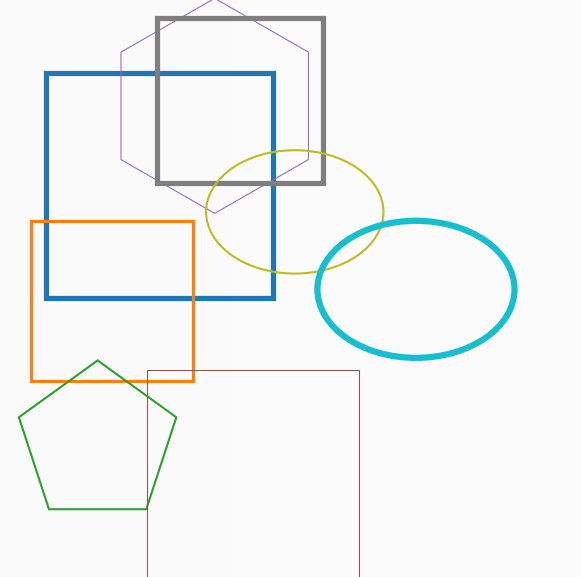[{"shape": "square", "thickness": 2.5, "radius": 0.97, "center": [0.275, 0.677]}, {"shape": "square", "thickness": 1.5, "radius": 0.7, "center": [0.192, 0.478]}, {"shape": "pentagon", "thickness": 1, "radius": 0.71, "center": [0.168, 0.233]}, {"shape": "hexagon", "thickness": 0.5, "radius": 0.93, "center": [0.369, 0.816]}, {"shape": "square", "thickness": 0.5, "radius": 0.91, "center": [0.435, 0.175]}, {"shape": "square", "thickness": 2.5, "radius": 0.71, "center": [0.413, 0.825]}, {"shape": "oval", "thickness": 1, "radius": 0.76, "center": [0.507, 0.632]}, {"shape": "oval", "thickness": 3, "radius": 0.85, "center": [0.716, 0.498]}]